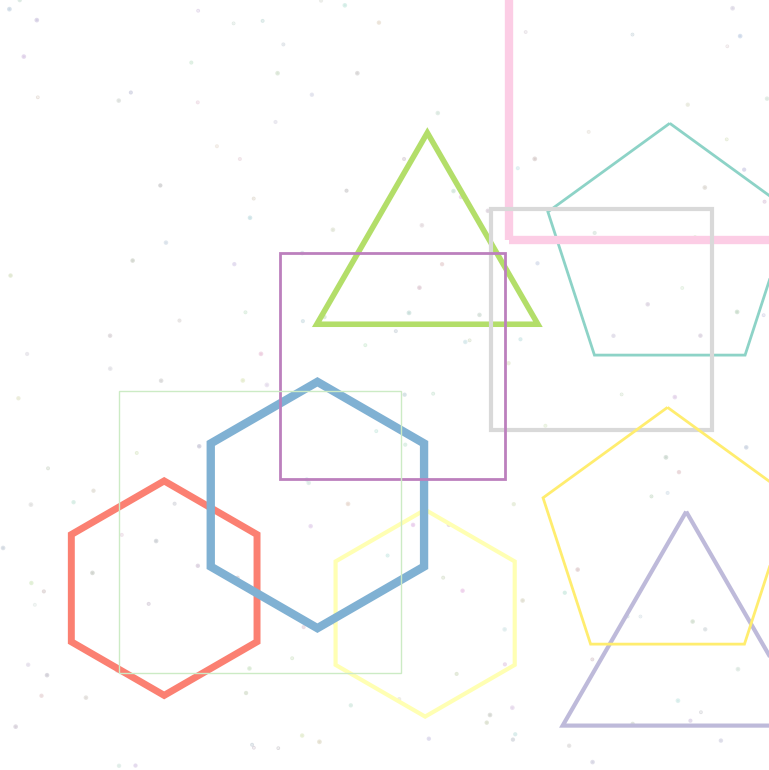[{"shape": "pentagon", "thickness": 1, "radius": 0.83, "center": [0.87, 0.673]}, {"shape": "hexagon", "thickness": 1.5, "radius": 0.67, "center": [0.552, 0.204]}, {"shape": "triangle", "thickness": 1.5, "radius": 0.93, "center": [0.891, 0.15]}, {"shape": "hexagon", "thickness": 2.5, "radius": 0.7, "center": [0.213, 0.236]}, {"shape": "hexagon", "thickness": 3, "radius": 0.8, "center": [0.412, 0.344]}, {"shape": "triangle", "thickness": 2, "radius": 0.83, "center": [0.555, 0.662]}, {"shape": "square", "thickness": 3, "radius": 0.9, "center": [0.841, 0.868]}, {"shape": "square", "thickness": 1.5, "radius": 0.72, "center": [0.782, 0.585]}, {"shape": "square", "thickness": 1, "radius": 0.73, "center": [0.51, 0.525]}, {"shape": "square", "thickness": 0.5, "radius": 0.92, "center": [0.338, 0.309]}, {"shape": "pentagon", "thickness": 1, "radius": 0.85, "center": [0.867, 0.301]}]